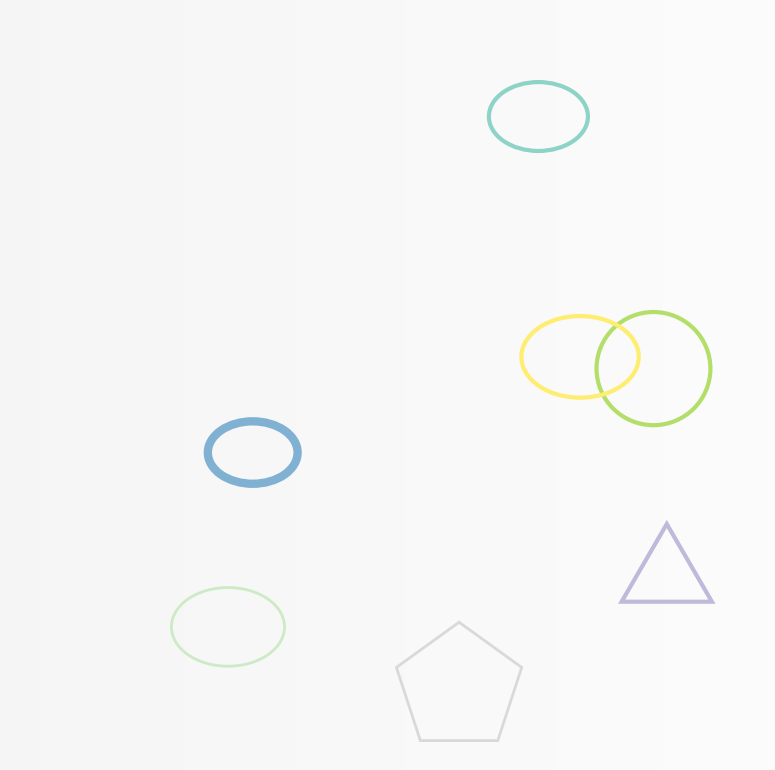[{"shape": "oval", "thickness": 1.5, "radius": 0.32, "center": [0.695, 0.849]}, {"shape": "triangle", "thickness": 1.5, "radius": 0.34, "center": [0.86, 0.252]}, {"shape": "oval", "thickness": 3, "radius": 0.29, "center": [0.326, 0.412]}, {"shape": "circle", "thickness": 1.5, "radius": 0.37, "center": [0.843, 0.521]}, {"shape": "pentagon", "thickness": 1, "radius": 0.42, "center": [0.592, 0.107]}, {"shape": "oval", "thickness": 1, "radius": 0.36, "center": [0.294, 0.186]}, {"shape": "oval", "thickness": 1.5, "radius": 0.38, "center": [0.748, 0.537]}]